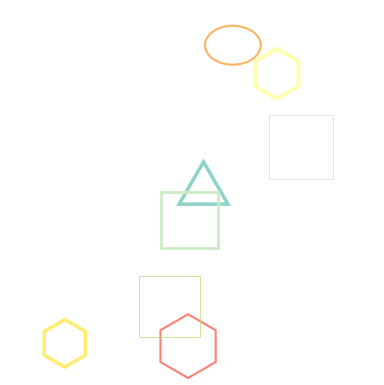[{"shape": "triangle", "thickness": 2.5, "radius": 0.37, "center": [0.529, 0.506]}, {"shape": "hexagon", "thickness": 3, "radius": 0.33, "center": [0.719, 0.809]}, {"shape": "hexagon", "thickness": 1.5, "radius": 0.41, "center": [0.488, 0.101]}, {"shape": "oval", "thickness": 1.5, "radius": 0.36, "center": [0.605, 0.883]}, {"shape": "square", "thickness": 0.5, "radius": 0.4, "center": [0.44, 0.203]}, {"shape": "square", "thickness": 0.5, "radius": 0.41, "center": [0.781, 0.619]}, {"shape": "square", "thickness": 2, "radius": 0.37, "center": [0.493, 0.428]}, {"shape": "hexagon", "thickness": 2.5, "radius": 0.31, "center": [0.168, 0.108]}]